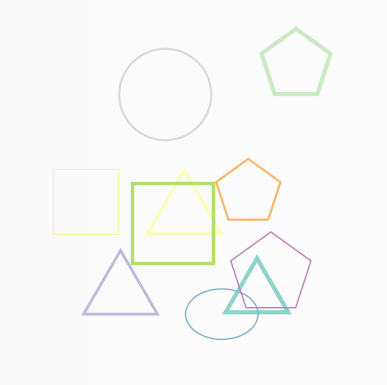[{"shape": "triangle", "thickness": 3, "radius": 0.47, "center": [0.663, 0.236]}, {"shape": "triangle", "thickness": 2, "radius": 0.55, "center": [0.476, 0.448]}, {"shape": "triangle", "thickness": 2, "radius": 0.55, "center": [0.311, 0.239]}, {"shape": "oval", "thickness": 1, "radius": 0.47, "center": [0.572, 0.184]}, {"shape": "pentagon", "thickness": 1.5, "radius": 0.44, "center": [0.641, 0.5]}, {"shape": "square", "thickness": 2.5, "radius": 0.52, "center": [0.445, 0.421]}, {"shape": "circle", "thickness": 1.5, "radius": 0.59, "center": [0.426, 0.755]}, {"shape": "pentagon", "thickness": 1, "radius": 0.54, "center": [0.699, 0.289]}, {"shape": "pentagon", "thickness": 3, "radius": 0.47, "center": [0.764, 0.832]}, {"shape": "square", "thickness": 0.5, "radius": 0.42, "center": [0.221, 0.476]}]